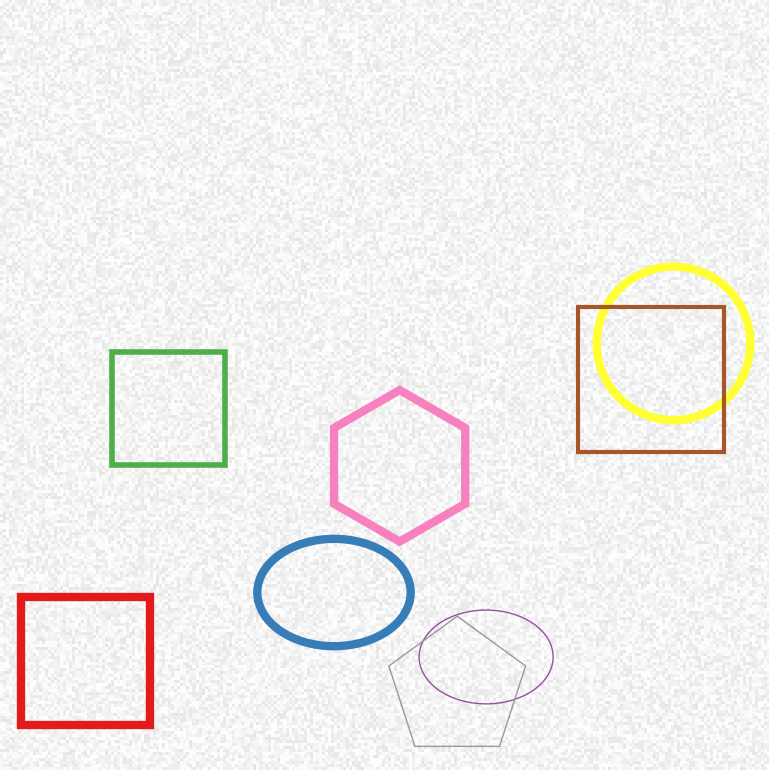[{"shape": "square", "thickness": 3, "radius": 0.42, "center": [0.112, 0.142]}, {"shape": "oval", "thickness": 3, "radius": 0.5, "center": [0.434, 0.23]}, {"shape": "square", "thickness": 2, "radius": 0.37, "center": [0.219, 0.469]}, {"shape": "oval", "thickness": 0.5, "radius": 0.44, "center": [0.631, 0.147]}, {"shape": "circle", "thickness": 3, "radius": 0.5, "center": [0.875, 0.554]}, {"shape": "square", "thickness": 1.5, "radius": 0.47, "center": [0.845, 0.507]}, {"shape": "hexagon", "thickness": 3, "radius": 0.49, "center": [0.519, 0.395]}, {"shape": "pentagon", "thickness": 0.5, "radius": 0.47, "center": [0.594, 0.106]}]